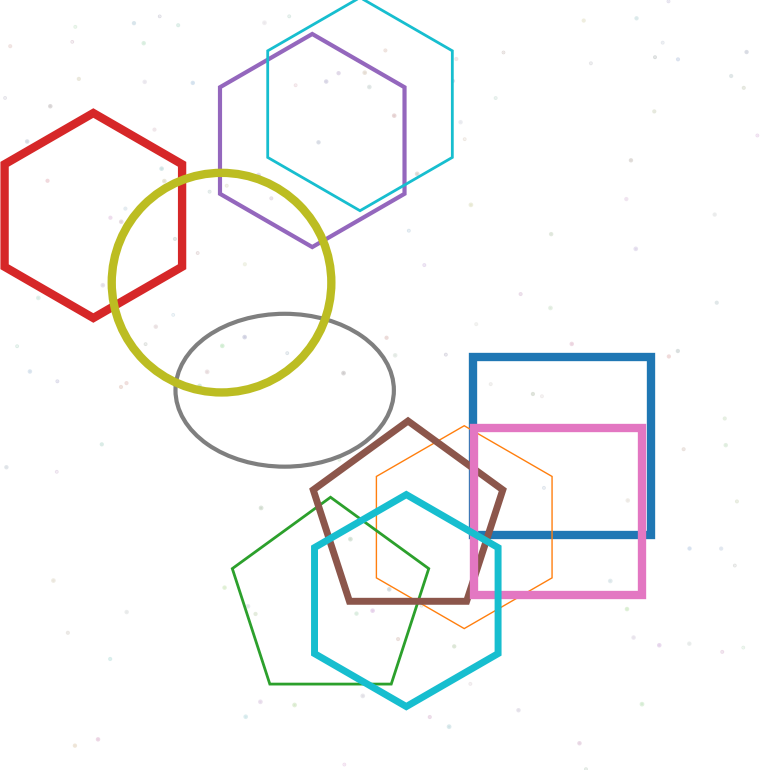[{"shape": "square", "thickness": 3, "radius": 0.58, "center": [0.73, 0.421]}, {"shape": "hexagon", "thickness": 0.5, "radius": 0.66, "center": [0.603, 0.315]}, {"shape": "pentagon", "thickness": 1, "radius": 0.67, "center": [0.429, 0.22]}, {"shape": "hexagon", "thickness": 3, "radius": 0.67, "center": [0.121, 0.72]}, {"shape": "hexagon", "thickness": 1.5, "radius": 0.69, "center": [0.406, 0.818]}, {"shape": "pentagon", "thickness": 2.5, "radius": 0.65, "center": [0.53, 0.324]}, {"shape": "square", "thickness": 3, "radius": 0.54, "center": [0.725, 0.335]}, {"shape": "oval", "thickness": 1.5, "radius": 0.71, "center": [0.37, 0.493]}, {"shape": "circle", "thickness": 3, "radius": 0.71, "center": [0.288, 0.633]}, {"shape": "hexagon", "thickness": 1, "radius": 0.69, "center": [0.468, 0.865]}, {"shape": "hexagon", "thickness": 2.5, "radius": 0.69, "center": [0.528, 0.22]}]